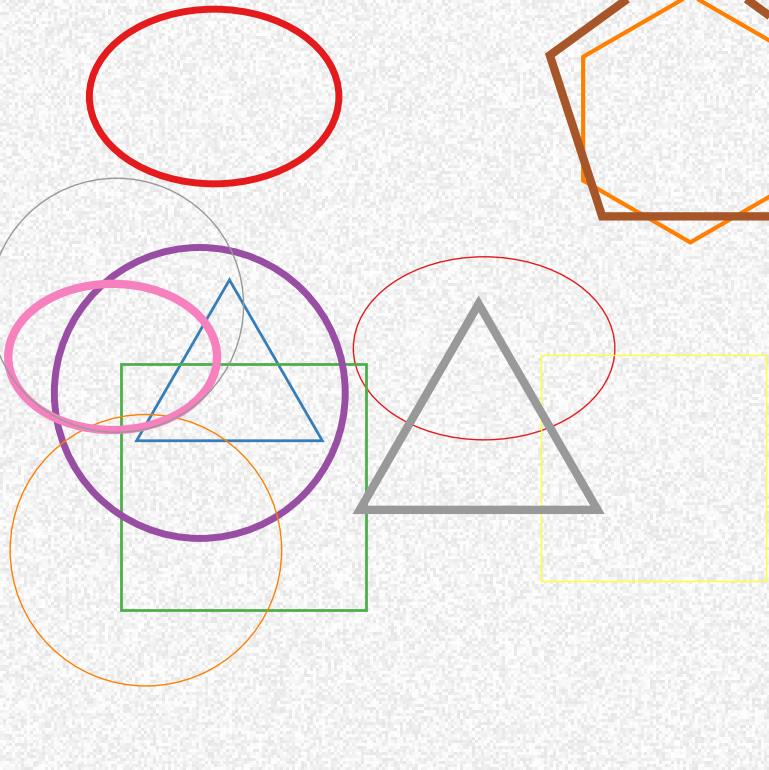[{"shape": "oval", "thickness": 0.5, "radius": 0.85, "center": [0.629, 0.548]}, {"shape": "oval", "thickness": 2.5, "radius": 0.81, "center": [0.278, 0.875]}, {"shape": "triangle", "thickness": 1, "radius": 0.7, "center": [0.298, 0.497]}, {"shape": "square", "thickness": 1, "radius": 0.8, "center": [0.316, 0.367]}, {"shape": "circle", "thickness": 2.5, "radius": 0.94, "center": [0.259, 0.49]}, {"shape": "hexagon", "thickness": 1.5, "radius": 0.8, "center": [0.897, 0.846]}, {"shape": "circle", "thickness": 0.5, "radius": 0.88, "center": [0.189, 0.285]}, {"shape": "square", "thickness": 0.5, "radius": 0.73, "center": [0.849, 0.392]}, {"shape": "pentagon", "thickness": 3, "radius": 0.94, "center": [0.892, 0.87]}, {"shape": "oval", "thickness": 3, "radius": 0.68, "center": [0.146, 0.536]}, {"shape": "circle", "thickness": 0.5, "radius": 0.83, "center": [0.151, 0.604]}, {"shape": "triangle", "thickness": 3, "radius": 0.89, "center": [0.622, 0.427]}]